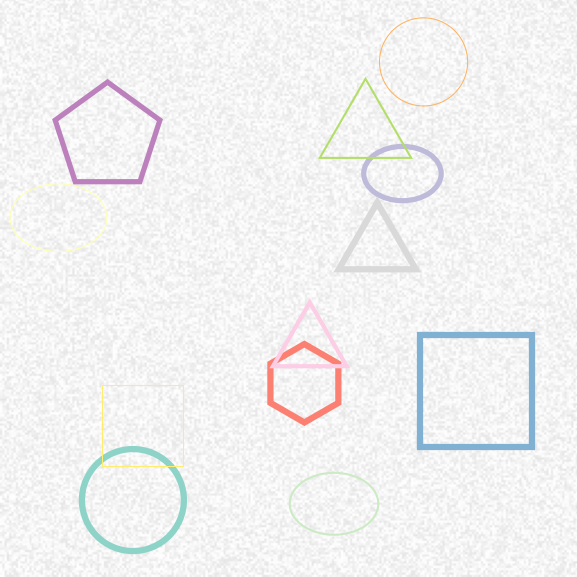[{"shape": "circle", "thickness": 3, "radius": 0.44, "center": [0.23, 0.133]}, {"shape": "oval", "thickness": 0.5, "radius": 0.42, "center": [0.101, 0.622]}, {"shape": "oval", "thickness": 2.5, "radius": 0.34, "center": [0.697, 0.699]}, {"shape": "hexagon", "thickness": 3, "radius": 0.34, "center": [0.527, 0.335]}, {"shape": "square", "thickness": 3, "radius": 0.49, "center": [0.825, 0.322]}, {"shape": "circle", "thickness": 0.5, "radius": 0.38, "center": [0.733, 0.892]}, {"shape": "triangle", "thickness": 1, "radius": 0.46, "center": [0.633, 0.771]}, {"shape": "triangle", "thickness": 2, "radius": 0.37, "center": [0.536, 0.402]}, {"shape": "triangle", "thickness": 3, "radius": 0.39, "center": [0.653, 0.571]}, {"shape": "pentagon", "thickness": 2.5, "radius": 0.48, "center": [0.186, 0.762]}, {"shape": "oval", "thickness": 1, "radius": 0.38, "center": [0.578, 0.127]}, {"shape": "square", "thickness": 0.5, "radius": 0.35, "center": [0.247, 0.263]}]